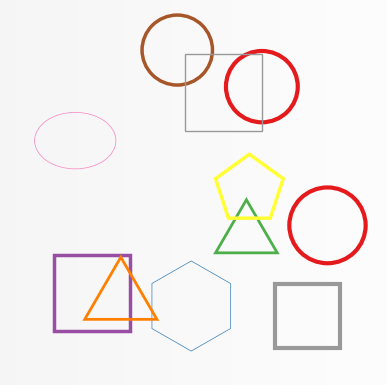[{"shape": "circle", "thickness": 3, "radius": 0.46, "center": [0.676, 0.775]}, {"shape": "circle", "thickness": 3, "radius": 0.49, "center": [0.845, 0.415]}, {"shape": "hexagon", "thickness": 0.5, "radius": 0.59, "center": [0.493, 0.205]}, {"shape": "triangle", "thickness": 2, "radius": 0.46, "center": [0.636, 0.389]}, {"shape": "square", "thickness": 2.5, "radius": 0.49, "center": [0.238, 0.239]}, {"shape": "triangle", "thickness": 2, "radius": 0.54, "center": [0.312, 0.224]}, {"shape": "pentagon", "thickness": 2.5, "radius": 0.46, "center": [0.644, 0.508]}, {"shape": "circle", "thickness": 2.5, "radius": 0.45, "center": [0.457, 0.87]}, {"shape": "oval", "thickness": 0.5, "radius": 0.52, "center": [0.194, 0.635]}, {"shape": "square", "thickness": 3, "radius": 0.42, "center": [0.793, 0.179]}, {"shape": "square", "thickness": 1, "radius": 0.5, "center": [0.577, 0.76]}]